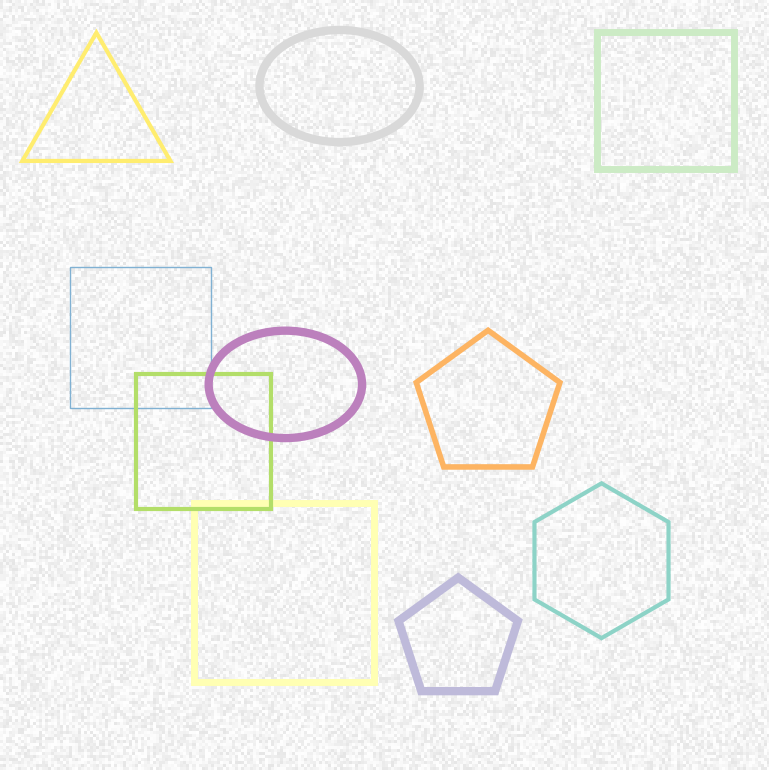[{"shape": "hexagon", "thickness": 1.5, "radius": 0.5, "center": [0.781, 0.272]}, {"shape": "square", "thickness": 2.5, "radius": 0.58, "center": [0.369, 0.23]}, {"shape": "pentagon", "thickness": 3, "radius": 0.41, "center": [0.595, 0.168]}, {"shape": "square", "thickness": 0.5, "radius": 0.46, "center": [0.183, 0.561]}, {"shape": "pentagon", "thickness": 2, "radius": 0.49, "center": [0.634, 0.473]}, {"shape": "square", "thickness": 1.5, "radius": 0.44, "center": [0.264, 0.427]}, {"shape": "oval", "thickness": 3, "radius": 0.52, "center": [0.441, 0.888]}, {"shape": "oval", "thickness": 3, "radius": 0.5, "center": [0.371, 0.501]}, {"shape": "square", "thickness": 2.5, "radius": 0.44, "center": [0.864, 0.869]}, {"shape": "triangle", "thickness": 1.5, "radius": 0.56, "center": [0.125, 0.846]}]